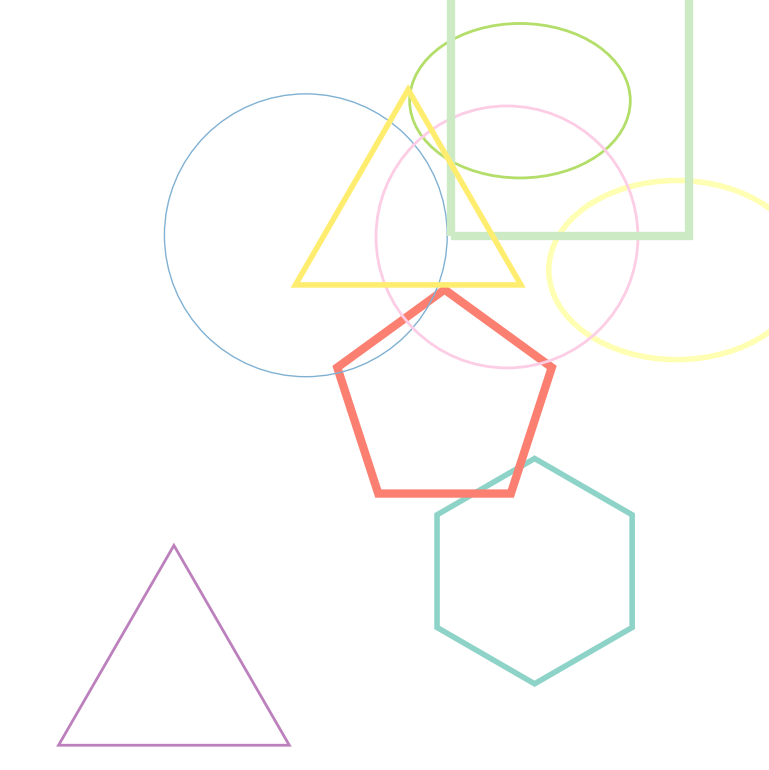[{"shape": "hexagon", "thickness": 2, "radius": 0.73, "center": [0.694, 0.258]}, {"shape": "oval", "thickness": 2, "radius": 0.83, "center": [0.879, 0.649]}, {"shape": "pentagon", "thickness": 3, "radius": 0.73, "center": [0.577, 0.478]}, {"shape": "circle", "thickness": 0.5, "radius": 0.92, "center": [0.397, 0.694]}, {"shape": "oval", "thickness": 1, "radius": 0.72, "center": [0.675, 0.869]}, {"shape": "circle", "thickness": 1, "radius": 0.85, "center": [0.658, 0.692]}, {"shape": "triangle", "thickness": 1, "radius": 0.87, "center": [0.226, 0.119]}, {"shape": "square", "thickness": 3, "radius": 0.77, "center": [0.74, 0.848]}, {"shape": "triangle", "thickness": 2, "radius": 0.85, "center": [0.53, 0.715]}]